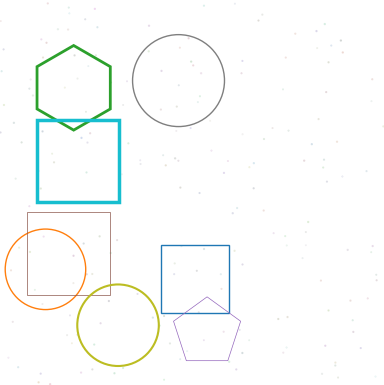[{"shape": "square", "thickness": 1, "radius": 0.44, "center": [0.507, 0.276]}, {"shape": "circle", "thickness": 1, "radius": 0.52, "center": [0.118, 0.3]}, {"shape": "hexagon", "thickness": 2, "radius": 0.55, "center": [0.191, 0.772]}, {"shape": "pentagon", "thickness": 0.5, "radius": 0.46, "center": [0.538, 0.137]}, {"shape": "square", "thickness": 0.5, "radius": 0.54, "center": [0.177, 0.342]}, {"shape": "circle", "thickness": 1, "radius": 0.6, "center": [0.464, 0.791]}, {"shape": "circle", "thickness": 1.5, "radius": 0.53, "center": [0.307, 0.155]}, {"shape": "square", "thickness": 2.5, "radius": 0.53, "center": [0.203, 0.581]}]